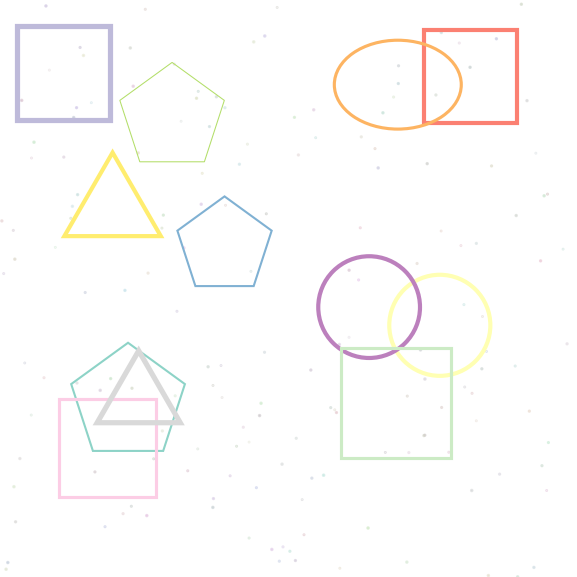[{"shape": "pentagon", "thickness": 1, "radius": 0.52, "center": [0.222, 0.302]}, {"shape": "circle", "thickness": 2, "radius": 0.44, "center": [0.762, 0.436]}, {"shape": "square", "thickness": 2.5, "radius": 0.41, "center": [0.11, 0.872]}, {"shape": "square", "thickness": 2, "radius": 0.4, "center": [0.815, 0.866]}, {"shape": "pentagon", "thickness": 1, "radius": 0.43, "center": [0.389, 0.573]}, {"shape": "oval", "thickness": 1.5, "radius": 0.55, "center": [0.689, 0.853]}, {"shape": "pentagon", "thickness": 0.5, "radius": 0.48, "center": [0.298, 0.796]}, {"shape": "square", "thickness": 1.5, "radius": 0.42, "center": [0.186, 0.223]}, {"shape": "triangle", "thickness": 2.5, "radius": 0.42, "center": [0.24, 0.309]}, {"shape": "circle", "thickness": 2, "radius": 0.44, "center": [0.639, 0.467]}, {"shape": "square", "thickness": 1.5, "radius": 0.48, "center": [0.686, 0.301]}, {"shape": "triangle", "thickness": 2, "radius": 0.48, "center": [0.195, 0.638]}]